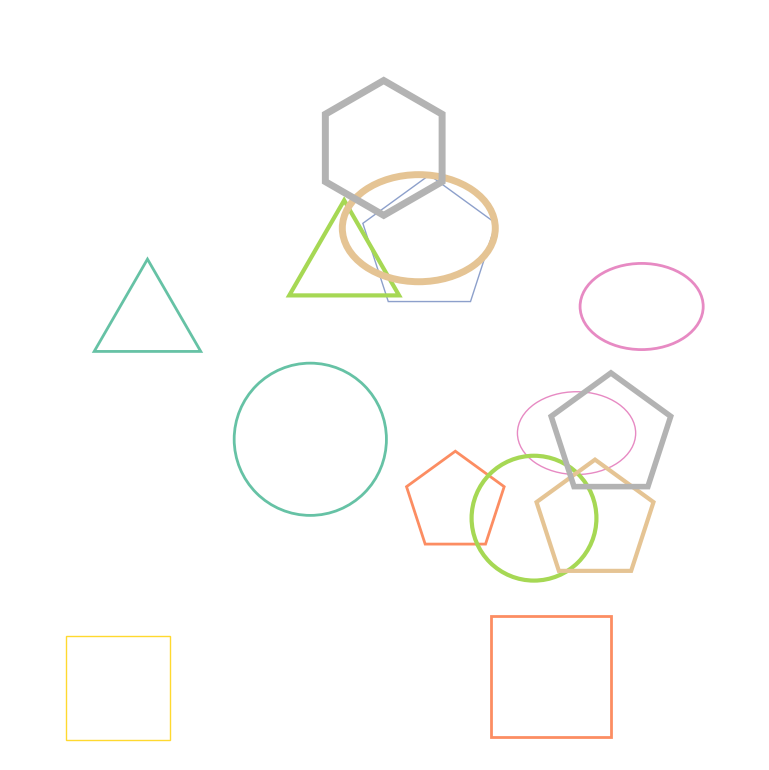[{"shape": "circle", "thickness": 1, "radius": 0.49, "center": [0.403, 0.43]}, {"shape": "triangle", "thickness": 1, "radius": 0.4, "center": [0.192, 0.584]}, {"shape": "pentagon", "thickness": 1, "radius": 0.33, "center": [0.591, 0.347]}, {"shape": "square", "thickness": 1, "radius": 0.39, "center": [0.716, 0.122]}, {"shape": "pentagon", "thickness": 0.5, "radius": 0.45, "center": [0.558, 0.682]}, {"shape": "oval", "thickness": 1, "radius": 0.4, "center": [0.833, 0.602]}, {"shape": "oval", "thickness": 0.5, "radius": 0.38, "center": [0.749, 0.438]}, {"shape": "triangle", "thickness": 1.5, "radius": 0.41, "center": [0.447, 0.658]}, {"shape": "circle", "thickness": 1.5, "radius": 0.41, "center": [0.694, 0.327]}, {"shape": "square", "thickness": 0.5, "radius": 0.34, "center": [0.153, 0.107]}, {"shape": "oval", "thickness": 2.5, "radius": 0.5, "center": [0.544, 0.704]}, {"shape": "pentagon", "thickness": 1.5, "radius": 0.4, "center": [0.773, 0.323]}, {"shape": "pentagon", "thickness": 2, "radius": 0.41, "center": [0.793, 0.434]}, {"shape": "hexagon", "thickness": 2.5, "radius": 0.44, "center": [0.498, 0.808]}]